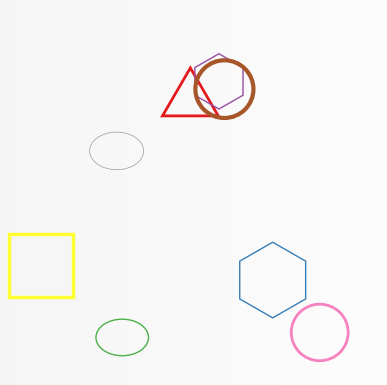[{"shape": "triangle", "thickness": 2, "radius": 0.42, "center": [0.491, 0.741]}, {"shape": "hexagon", "thickness": 1, "radius": 0.49, "center": [0.704, 0.273]}, {"shape": "oval", "thickness": 1, "radius": 0.34, "center": [0.315, 0.123]}, {"shape": "hexagon", "thickness": 1, "radius": 0.36, "center": [0.565, 0.789]}, {"shape": "square", "thickness": 2.5, "radius": 0.41, "center": [0.105, 0.311]}, {"shape": "circle", "thickness": 3, "radius": 0.37, "center": [0.579, 0.768]}, {"shape": "circle", "thickness": 2, "radius": 0.37, "center": [0.825, 0.136]}, {"shape": "oval", "thickness": 0.5, "radius": 0.35, "center": [0.301, 0.608]}]